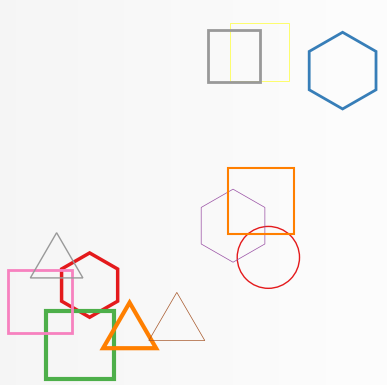[{"shape": "hexagon", "thickness": 2.5, "radius": 0.42, "center": [0.231, 0.259]}, {"shape": "circle", "thickness": 1, "radius": 0.4, "center": [0.693, 0.331]}, {"shape": "hexagon", "thickness": 2, "radius": 0.5, "center": [0.884, 0.817]}, {"shape": "square", "thickness": 3, "radius": 0.44, "center": [0.207, 0.104]}, {"shape": "hexagon", "thickness": 0.5, "radius": 0.47, "center": [0.601, 0.414]}, {"shape": "triangle", "thickness": 3, "radius": 0.39, "center": [0.334, 0.135]}, {"shape": "square", "thickness": 1.5, "radius": 0.43, "center": [0.673, 0.477]}, {"shape": "square", "thickness": 0.5, "radius": 0.38, "center": [0.669, 0.864]}, {"shape": "triangle", "thickness": 0.5, "radius": 0.42, "center": [0.456, 0.157]}, {"shape": "square", "thickness": 2, "radius": 0.41, "center": [0.103, 0.216]}, {"shape": "triangle", "thickness": 1, "radius": 0.39, "center": [0.146, 0.317]}, {"shape": "square", "thickness": 2, "radius": 0.34, "center": [0.604, 0.854]}]